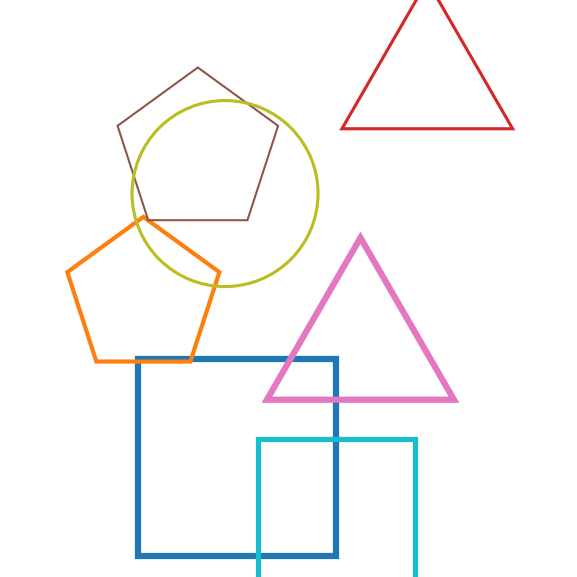[{"shape": "square", "thickness": 3, "radius": 0.85, "center": [0.41, 0.207]}, {"shape": "pentagon", "thickness": 2, "radius": 0.69, "center": [0.248, 0.485]}, {"shape": "triangle", "thickness": 1.5, "radius": 0.85, "center": [0.74, 0.862]}, {"shape": "pentagon", "thickness": 1, "radius": 0.73, "center": [0.343, 0.736]}, {"shape": "triangle", "thickness": 3, "radius": 0.93, "center": [0.624, 0.4]}, {"shape": "circle", "thickness": 1.5, "radius": 0.81, "center": [0.39, 0.664]}, {"shape": "square", "thickness": 2.5, "radius": 0.68, "center": [0.582, 0.104]}]